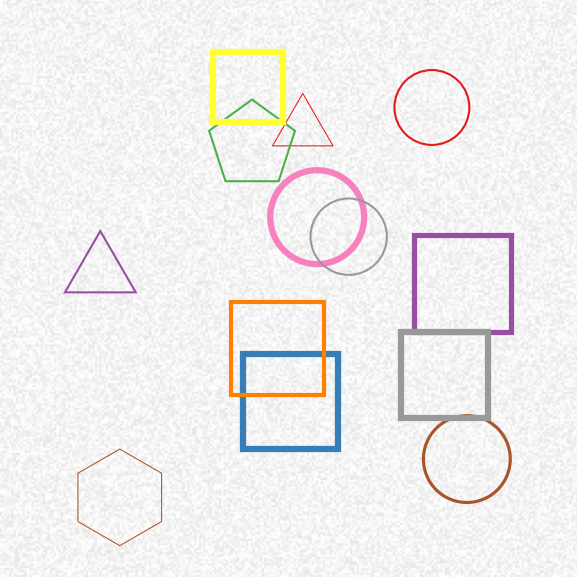[{"shape": "triangle", "thickness": 0.5, "radius": 0.3, "center": [0.524, 0.777]}, {"shape": "circle", "thickness": 1, "radius": 0.32, "center": [0.748, 0.813]}, {"shape": "square", "thickness": 3, "radius": 0.41, "center": [0.502, 0.304]}, {"shape": "pentagon", "thickness": 1, "radius": 0.39, "center": [0.436, 0.749]}, {"shape": "square", "thickness": 2.5, "radius": 0.42, "center": [0.8, 0.509]}, {"shape": "triangle", "thickness": 1, "radius": 0.35, "center": [0.174, 0.528]}, {"shape": "square", "thickness": 2, "radius": 0.4, "center": [0.48, 0.396]}, {"shape": "square", "thickness": 3, "radius": 0.3, "center": [0.43, 0.848]}, {"shape": "hexagon", "thickness": 0.5, "radius": 0.42, "center": [0.207, 0.138]}, {"shape": "circle", "thickness": 1.5, "radius": 0.38, "center": [0.808, 0.204]}, {"shape": "circle", "thickness": 3, "radius": 0.41, "center": [0.549, 0.623]}, {"shape": "circle", "thickness": 1, "radius": 0.33, "center": [0.604, 0.589]}, {"shape": "square", "thickness": 3, "radius": 0.37, "center": [0.77, 0.35]}]